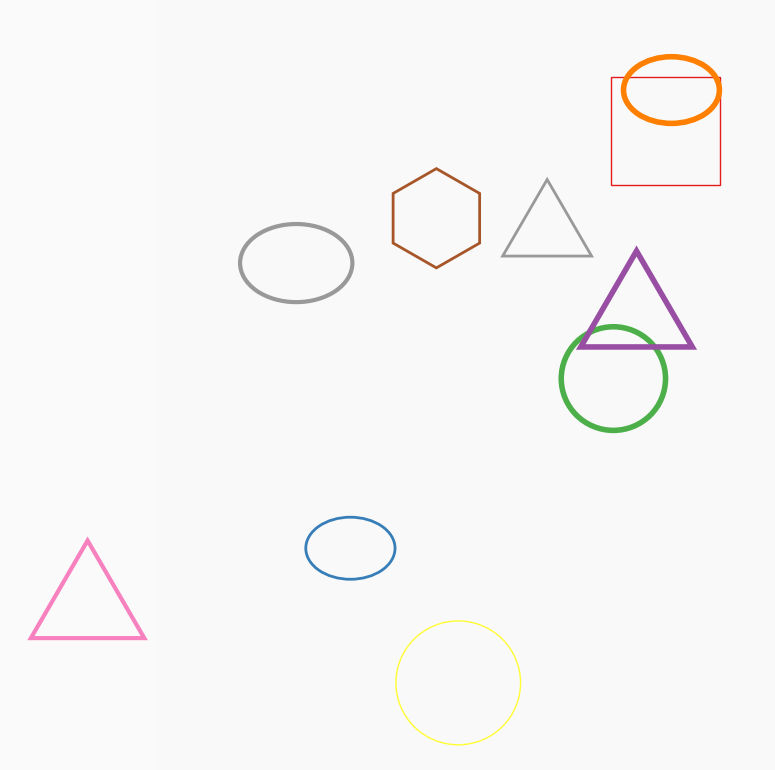[{"shape": "square", "thickness": 0.5, "radius": 0.35, "center": [0.858, 0.829]}, {"shape": "oval", "thickness": 1, "radius": 0.29, "center": [0.452, 0.288]}, {"shape": "circle", "thickness": 2, "radius": 0.34, "center": [0.791, 0.508]}, {"shape": "triangle", "thickness": 2, "radius": 0.42, "center": [0.821, 0.591]}, {"shape": "oval", "thickness": 2, "radius": 0.31, "center": [0.866, 0.883]}, {"shape": "circle", "thickness": 0.5, "radius": 0.4, "center": [0.591, 0.113]}, {"shape": "hexagon", "thickness": 1, "radius": 0.32, "center": [0.563, 0.717]}, {"shape": "triangle", "thickness": 1.5, "radius": 0.42, "center": [0.113, 0.214]}, {"shape": "oval", "thickness": 1.5, "radius": 0.36, "center": [0.382, 0.658]}, {"shape": "triangle", "thickness": 1, "radius": 0.33, "center": [0.706, 0.701]}]